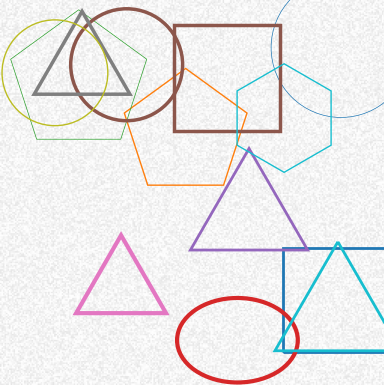[{"shape": "square", "thickness": 2, "radius": 0.68, "center": [0.87, 0.22]}, {"shape": "circle", "thickness": 0.5, "radius": 0.91, "center": [0.886, 0.876]}, {"shape": "pentagon", "thickness": 1, "radius": 0.84, "center": [0.482, 0.655]}, {"shape": "pentagon", "thickness": 0.5, "radius": 0.93, "center": [0.204, 0.789]}, {"shape": "oval", "thickness": 3, "radius": 0.78, "center": [0.617, 0.116]}, {"shape": "triangle", "thickness": 2, "radius": 0.88, "center": [0.647, 0.438]}, {"shape": "circle", "thickness": 2.5, "radius": 0.73, "center": [0.329, 0.832]}, {"shape": "square", "thickness": 2.5, "radius": 0.69, "center": [0.59, 0.797]}, {"shape": "triangle", "thickness": 3, "radius": 0.67, "center": [0.314, 0.254]}, {"shape": "triangle", "thickness": 2.5, "radius": 0.72, "center": [0.213, 0.827]}, {"shape": "circle", "thickness": 1, "radius": 0.69, "center": [0.143, 0.811]}, {"shape": "triangle", "thickness": 2, "radius": 0.94, "center": [0.878, 0.183]}, {"shape": "hexagon", "thickness": 1, "radius": 0.7, "center": [0.738, 0.693]}]